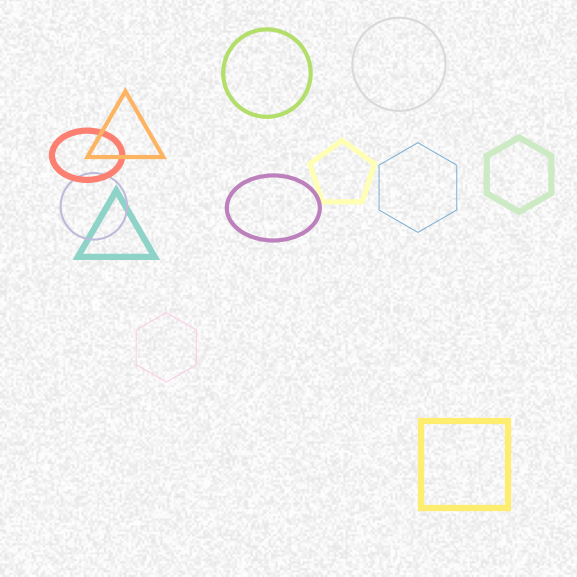[{"shape": "triangle", "thickness": 3, "radius": 0.38, "center": [0.201, 0.593]}, {"shape": "pentagon", "thickness": 2.5, "radius": 0.29, "center": [0.593, 0.697]}, {"shape": "circle", "thickness": 1, "radius": 0.29, "center": [0.162, 0.642]}, {"shape": "oval", "thickness": 3, "radius": 0.3, "center": [0.151, 0.73]}, {"shape": "hexagon", "thickness": 0.5, "radius": 0.39, "center": [0.724, 0.674]}, {"shape": "triangle", "thickness": 2, "radius": 0.38, "center": [0.217, 0.765]}, {"shape": "circle", "thickness": 2, "radius": 0.38, "center": [0.462, 0.873]}, {"shape": "hexagon", "thickness": 0.5, "radius": 0.3, "center": [0.288, 0.398]}, {"shape": "circle", "thickness": 1, "radius": 0.4, "center": [0.691, 0.888]}, {"shape": "oval", "thickness": 2, "radius": 0.4, "center": [0.473, 0.639]}, {"shape": "hexagon", "thickness": 3, "radius": 0.32, "center": [0.899, 0.697]}, {"shape": "square", "thickness": 3, "radius": 0.38, "center": [0.804, 0.194]}]